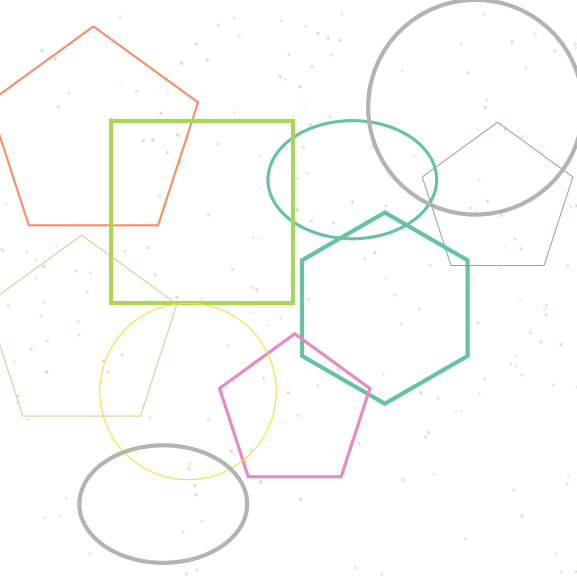[{"shape": "oval", "thickness": 1.5, "radius": 0.73, "center": [0.61, 0.688]}, {"shape": "hexagon", "thickness": 2, "radius": 0.83, "center": [0.666, 0.466]}, {"shape": "pentagon", "thickness": 1, "radius": 0.95, "center": [0.162, 0.763]}, {"shape": "pentagon", "thickness": 0.5, "radius": 0.69, "center": [0.862, 0.65]}, {"shape": "pentagon", "thickness": 1.5, "radius": 0.68, "center": [0.51, 0.284]}, {"shape": "square", "thickness": 2, "radius": 0.79, "center": [0.35, 0.632]}, {"shape": "circle", "thickness": 0.5, "radius": 0.76, "center": [0.326, 0.321]}, {"shape": "pentagon", "thickness": 0.5, "radius": 0.87, "center": [0.141, 0.419]}, {"shape": "oval", "thickness": 2, "radius": 0.73, "center": [0.283, 0.126]}, {"shape": "circle", "thickness": 2, "radius": 0.93, "center": [0.823, 0.813]}]